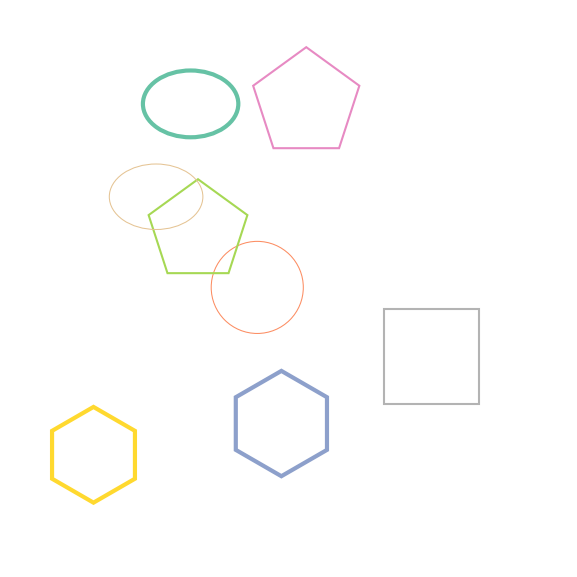[{"shape": "oval", "thickness": 2, "radius": 0.41, "center": [0.33, 0.819]}, {"shape": "circle", "thickness": 0.5, "radius": 0.4, "center": [0.445, 0.501]}, {"shape": "hexagon", "thickness": 2, "radius": 0.46, "center": [0.487, 0.266]}, {"shape": "pentagon", "thickness": 1, "radius": 0.48, "center": [0.53, 0.821]}, {"shape": "pentagon", "thickness": 1, "radius": 0.45, "center": [0.343, 0.599]}, {"shape": "hexagon", "thickness": 2, "radius": 0.41, "center": [0.162, 0.212]}, {"shape": "oval", "thickness": 0.5, "radius": 0.41, "center": [0.27, 0.658]}, {"shape": "square", "thickness": 1, "radius": 0.41, "center": [0.747, 0.382]}]